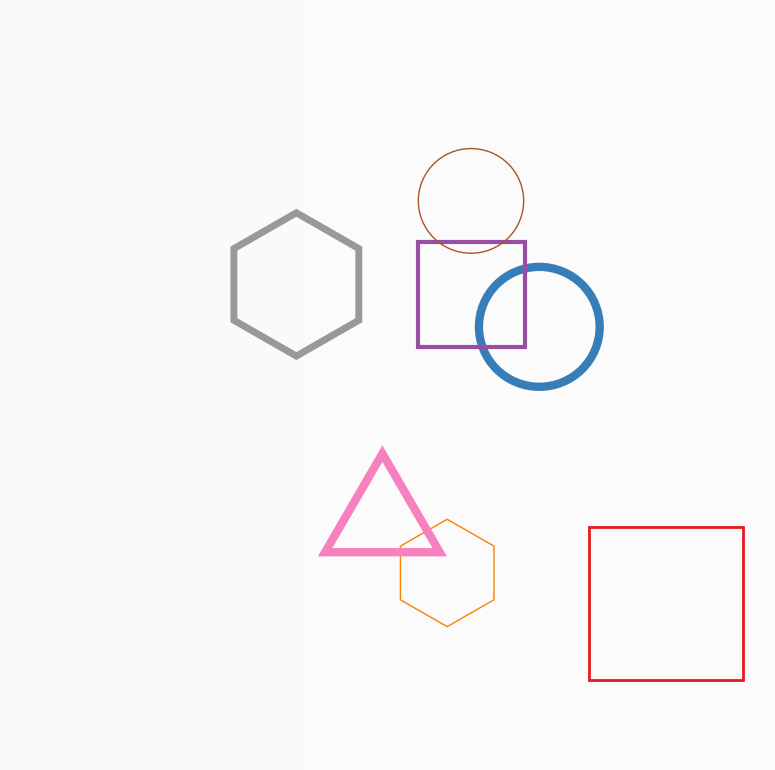[{"shape": "square", "thickness": 1, "radius": 0.5, "center": [0.859, 0.216]}, {"shape": "circle", "thickness": 3, "radius": 0.39, "center": [0.696, 0.576]}, {"shape": "square", "thickness": 1.5, "radius": 0.34, "center": [0.608, 0.618]}, {"shape": "hexagon", "thickness": 0.5, "radius": 0.35, "center": [0.577, 0.256]}, {"shape": "circle", "thickness": 0.5, "radius": 0.34, "center": [0.608, 0.739]}, {"shape": "triangle", "thickness": 3, "radius": 0.43, "center": [0.493, 0.326]}, {"shape": "hexagon", "thickness": 2.5, "radius": 0.47, "center": [0.382, 0.631]}]